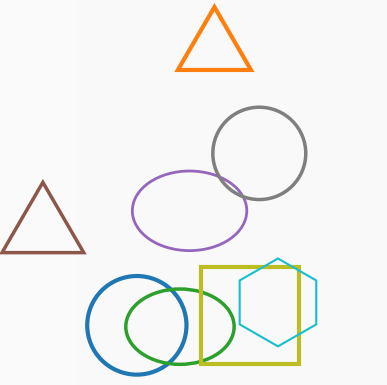[{"shape": "circle", "thickness": 3, "radius": 0.64, "center": [0.353, 0.155]}, {"shape": "triangle", "thickness": 3, "radius": 0.54, "center": [0.553, 0.873]}, {"shape": "oval", "thickness": 2.5, "radius": 0.7, "center": [0.464, 0.151]}, {"shape": "oval", "thickness": 2, "radius": 0.74, "center": [0.489, 0.452]}, {"shape": "triangle", "thickness": 2.5, "radius": 0.61, "center": [0.111, 0.405]}, {"shape": "circle", "thickness": 2.5, "radius": 0.6, "center": [0.669, 0.602]}, {"shape": "square", "thickness": 3, "radius": 0.63, "center": [0.644, 0.181]}, {"shape": "hexagon", "thickness": 1.5, "radius": 0.57, "center": [0.717, 0.215]}]